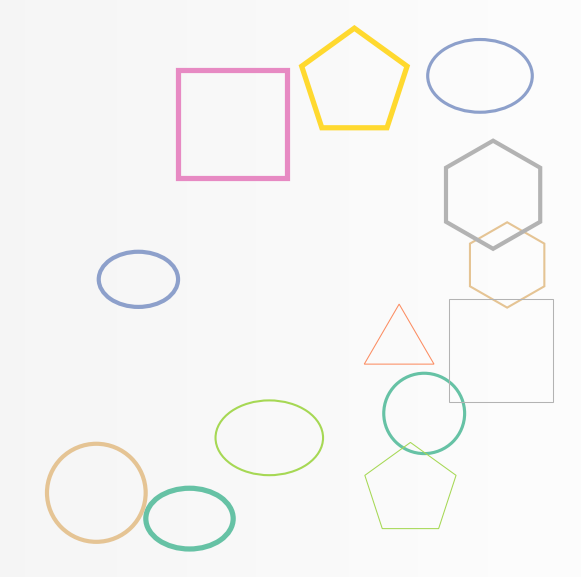[{"shape": "oval", "thickness": 2.5, "radius": 0.38, "center": [0.326, 0.101]}, {"shape": "circle", "thickness": 1.5, "radius": 0.35, "center": [0.73, 0.283]}, {"shape": "triangle", "thickness": 0.5, "radius": 0.35, "center": [0.687, 0.403]}, {"shape": "oval", "thickness": 2, "radius": 0.34, "center": [0.238, 0.515]}, {"shape": "oval", "thickness": 1.5, "radius": 0.45, "center": [0.826, 0.868]}, {"shape": "square", "thickness": 2.5, "radius": 0.47, "center": [0.4, 0.784]}, {"shape": "pentagon", "thickness": 0.5, "radius": 0.41, "center": [0.706, 0.151]}, {"shape": "oval", "thickness": 1, "radius": 0.46, "center": [0.463, 0.241]}, {"shape": "pentagon", "thickness": 2.5, "radius": 0.48, "center": [0.61, 0.855]}, {"shape": "hexagon", "thickness": 1, "radius": 0.37, "center": [0.873, 0.54]}, {"shape": "circle", "thickness": 2, "radius": 0.42, "center": [0.166, 0.146]}, {"shape": "hexagon", "thickness": 2, "radius": 0.47, "center": [0.848, 0.662]}, {"shape": "square", "thickness": 0.5, "radius": 0.45, "center": [0.863, 0.393]}]